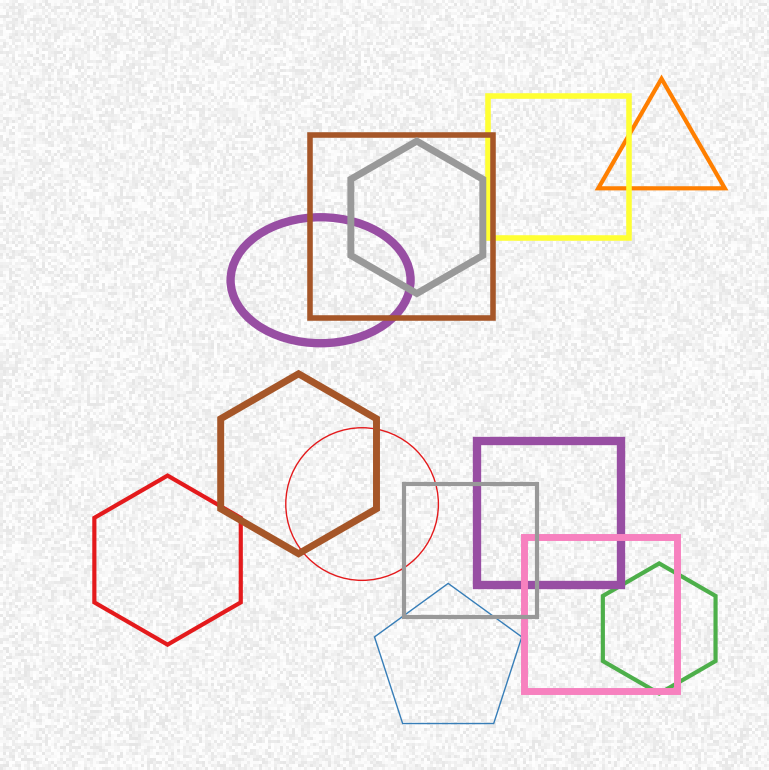[{"shape": "circle", "thickness": 0.5, "radius": 0.5, "center": [0.47, 0.345]}, {"shape": "hexagon", "thickness": 1.5, "radius": 0.55, "center": [0.218, 0.273]}, {"shape": "pentagon", "thickness": 0.5, "radius": 0.5, "center": [0.582, 0.142]}, {"shape": "hexagon", "thickness": 1.5, "radius": 0.42, "center": [0.856, 0.184]}, {"shape": "square", "thickness": 3, "radius": 0.47, "center": [0.713, 0.334]}, {"shape": "oval", "thickness": 3, "radius": 0.58, "center": [0.416, 0.636]}, {"shape": "triangle", "thickness": 1.5, "radius": 0.47, "center": [0.859, 0.803]}, {"shape": "square", "thickness": 2, "radius": 0.46, "center": [0.725, 0.783]}, {"shape": "hexagon", "thickness": 2.5, "radius": 0.58, "center": [0.388, 0.398]}, {"shape": "square", "thickness": 2, "radius": 0.59, "center": [0.521, 0.706]}, {"shape": "square", "thickness": 2.5, "radius": 0.5, "center": [0.78, 0.202]}, {"shape": "square", "thickness": 1.5, "radius": 0.43, "center": [0.611, 0.285]}, {"shape": "hexagon", "thickness": 2.5, "radius": 0.49, "center": [0.541, 0.718]}]